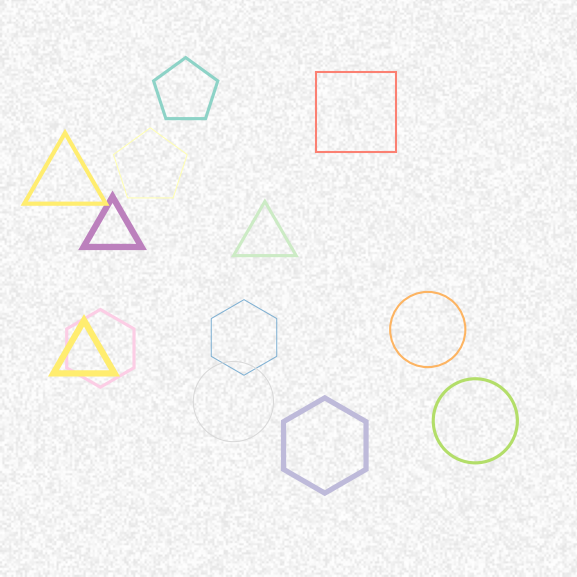[{"shape": "pentagon", "thickness": 1.5, "radius": 0.29, "center": [0.322, 0.841]}, {"shape": "pentagon", "thickness": 0.5, "radius": 0.34, "center": [0.26, 0.711]}, {"shape": "hexagon", "thickness": 2.5, "radius": 0.41, "center": [0.562, 0.228]}, {"shape": "square", "thickness": 1, "radius": 0.35, "center": [0.617, 0.805]}, {"shape": "hexagon", "thickness": 0.5, "radius": 0.33, "center": [0.423, 0.415]}, {"shape": "circle", "thickness": 1, "radius": 0.33, "center": [0.741, 0.429]}, {"shape": "circle", "thickness": 1.5, "radius": 0.36, "center": [0.823, 0.27]}, {"shape": "hexagon", "thickness": 1.5, "radius": 0.34, "center": [0.174, 0.396]}, {"shape": "circle", "thickness": 0.5, "radius": 0.35, "center": [0.404, 0.304]}, {"shape": "triangle", "thickness": 3, "radius": 0.29, "center": [0.195, 0.6]}, {"shape": "triangle", "thickness": 1.5, "radius": 0.31, "center": [0.459, 0.588]}, {"shape": "triangle", "thickness": 3, "radius": 0.31, "center": [0.145, 0.383]}, {"shape": "triangle", "thickness": 2, "radius": 0.41, "center": [0.113, 0.687]}]